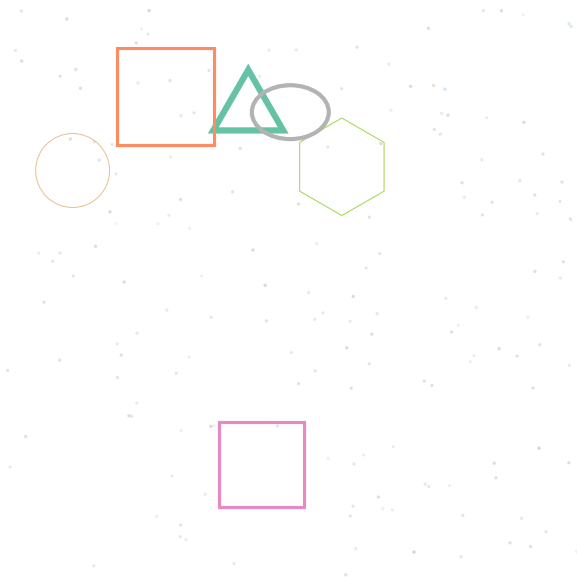[{"shape": "triangle", "thickness": 3, "radius": 0.35, "center": [0.43, 0.808]}, {"shape": "square", "thickness": 1.5, "radius": 0.42, "center": [0.286, 0.832]}, {"shape": "square", "thickness": 1.5, "radius": 0.37, "center": [0.453, 0.194]}, {"shape": "hexagon", "thickness": 0.5, "radius": 0.42, "center": [0.592, 0.71]}, {"shape": "circle", "thickness": 0.5, "radius": 0.32, "center": [0.126, 0.704]}, {"shape": "oval", "thickness": 2, "radius": 0.33, "center": [0.503, 0.805]}]